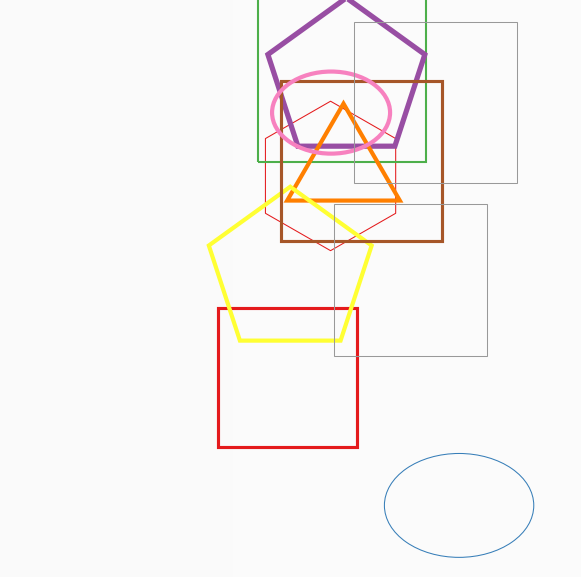[{"shape": "hexagon", "thickness": 0.5, "radius": 0.65, "center": [0.569, 0.694]}, {"shape": "square", "thickness": 1.5, "radius": 0.6, "center": [0.495, 0.345]}, {"shape": "oval", "thickness": 0.5, "radius": 0.64, "center": [0.79, 0.124]}, {"shape": "square", "thickness": 1, "radius": 0.72, "center": [0.588, 0.863]}, {"shape": "pentagon", "thickness": 2.5, "radius": 0.71, "center": [0.596, 0.861]}, {"shape": "triangle", "thickness": 2, "radius": 0.56, "center": [0.591, 0.708]}, {"shape": "pentagon", "thickness": 2, "radius": 0.74, "center": [0.499, 0.528]}, {"shape": "square", "thickness": 1.5, "radius": 0.69, "center": [0.622, 0.72]}, {"shape": "oval", "thickness": 2, "radius": 0.51, "center": [0.57, 0.804]}, {"shape": "square", "thickness": 0.5, "radius": 0.66, "center": [0.706, 0.514]}, {"shape": "square", "thickness": 0.5, "radius": 0.7, "center": [0.749, 0.821]}]